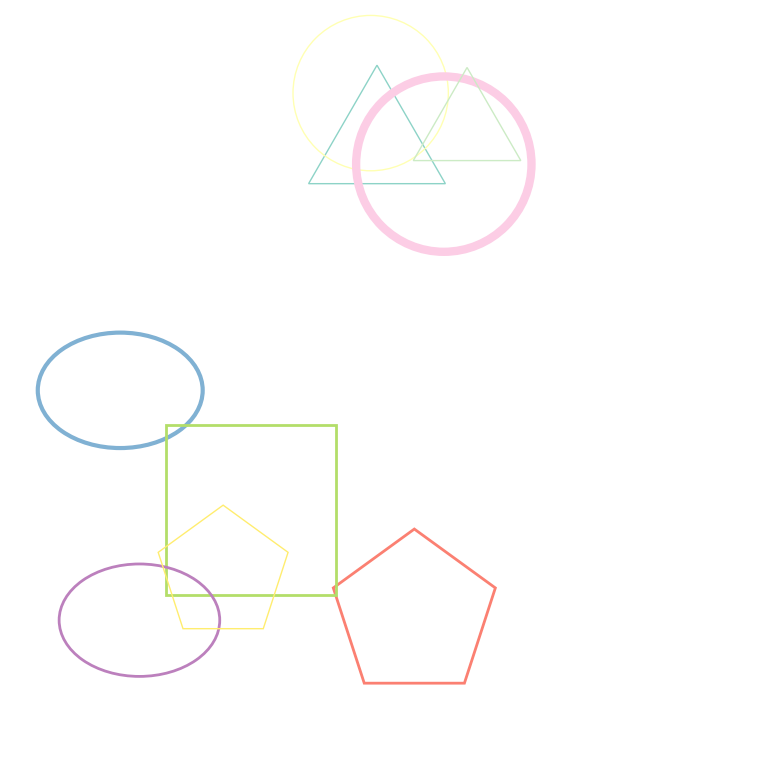[{"shape": "triangle", "thickness": 0.5, "radius": 0.51, "center": [0.49, 0.813]}, {"shape": "circle", "thickness": 0.5, "radius": 0.5, "center": [0.481, 0.879]}, {"shape": "pentagon", "thickness": 1, "radius": 0.55, "center": [0.538, 0.202]}, {"shape": "oval", "thickness": 1.5, "radius": 0.54, "center": [0.156, 0.493]}, {"shape": "square", "thickness": 1, "radius": 0.55, "center": [0.326, 0.338]}, {"shape": "circle", "thickness": 3, "radius": 0.57, "center": [0.576, 0.787]}, {"shape": "oval", "thickness": 1, "radius": 0.52, "center": [0.181, 0.195]}, {"shape": "triangle", "thickness": 0.5, "radius": 0.4, "center": [0.607, 0.832]}, {"shape": "pentagon", "thickness": 0.5, "radius": 0.44, "center": [0.29, 0.255]}]